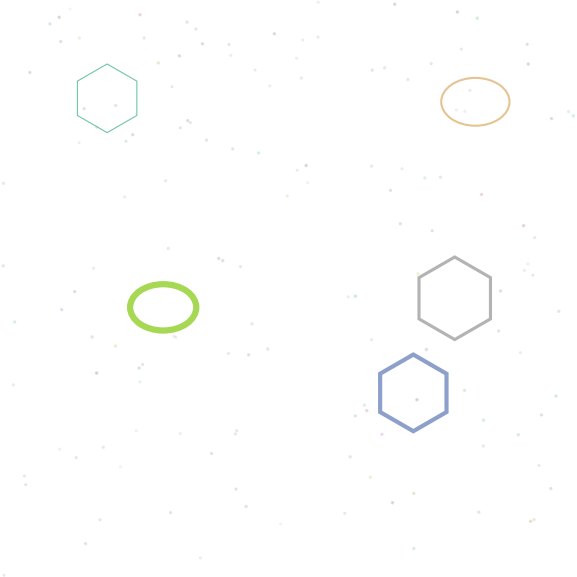[{"shape": "hexagon", "thickness": 0.5, "radius": 0.3, "center": [0.186, 0.829]}, {"shape": "hexagon", "thickness": 2, "radius": 0.33, "center": [0.716, 0.319]}, {"shape": "oval", "thickness": 3, "radius": 0.29, "center": [0.283, 0.467]}, {"shape": "oval", "thickness": 1, "radius": 0.3, "center": [0.823, 0.823]}, {"shape": "hexagon", "thickness": 1.5, "radius": 0.36, "center": [0.787, 0.483]}]